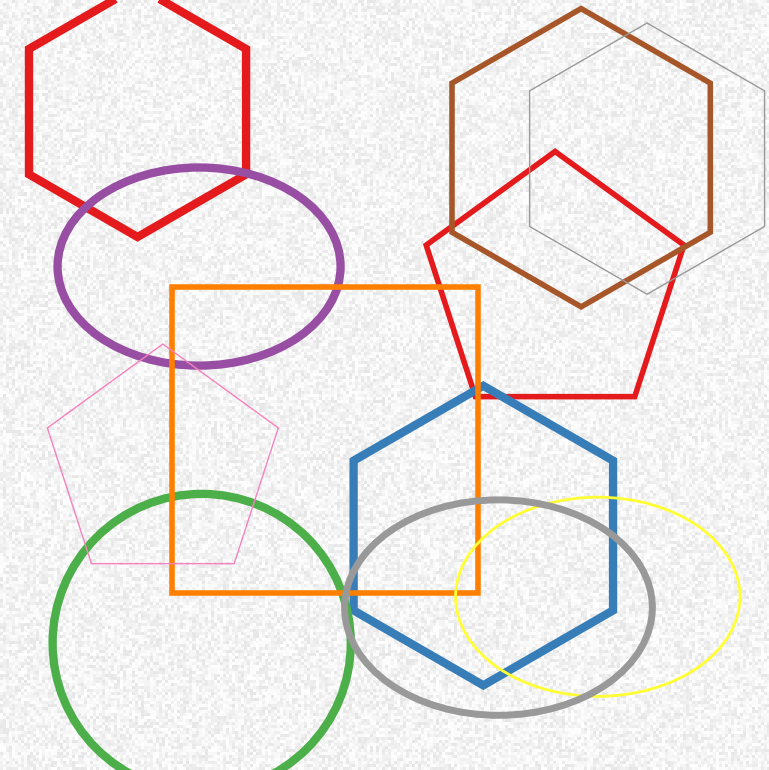[{"shape": "hexagon", "thickness": 3, "radius": 0.81, "center": [0.179, 0.855]}, {"shape": "pentagon", "thickness": 2, "radius": 0.88, "center": [0.721, 0.627]}, {"shape": "hexagon", "thickness": 3, "radius": 0.97, "center": [0.628, 0.304]}, {"shape": "circle", "thickness": 3, "radius": 0.97, "center": [0.262, 0.165]}, {"shape": "oval", "thickness": 3, "radius": 0.92, "center": [0.259, 0.654]}, {"shape": "square", "thickness": 2, "radius": 1.0, "center": [0.422, 0.429]}, {"shape": "oval", "thickness": 1, "radius": 0.92, "center": [0.776, 0.225]}, {"shape": "hexagon", "thickness": 2, "radius": 0.97, "center": [0.755, 0.795]}, {"shape": "pentagon", "thickness": 0.5, "radius": 0.79, "center": [0.211, 0.396]}, {"shape": "oval", "thickness": 2.5, "radius": 1.0, "center": [0.647, 0.211]}, {"shape": "hexagon", "thickness": 0.5, "radius": 0.88, "center": [0.84, 0.794]}]